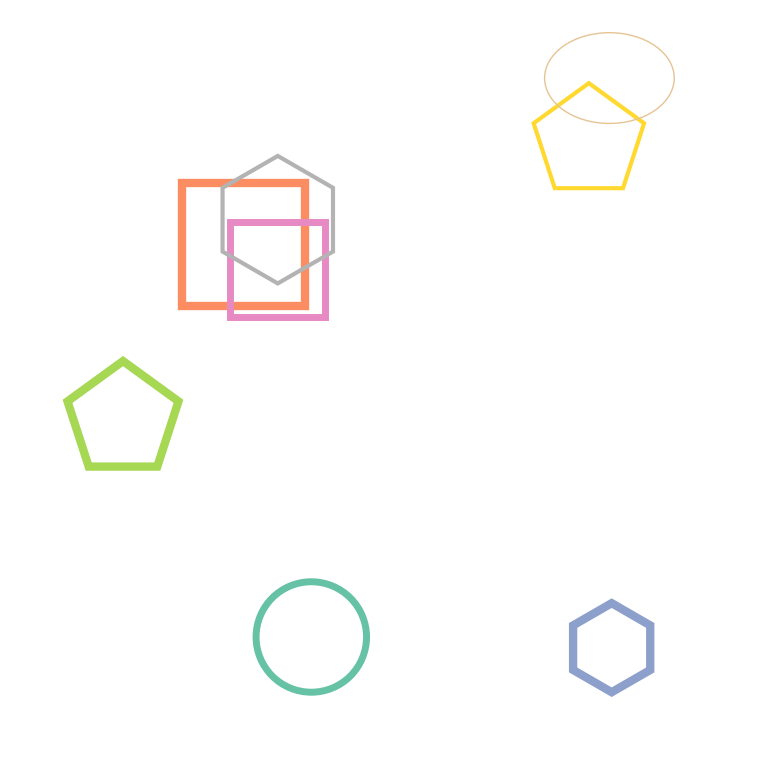[{"shape": "circle", "thickness": 2.5, "radius": 0.36, "center": [0.404, 0.173]}, {"shape": "square", "thickness": 3, "radius": 0.4, "center": [0.316, 0.682]}, {"shape": "hexagon", "thickness": 3, "radius": 0.29, "center": [0.794, 0.159]}, {"shape": "square", "thickness": 2.5, "radius": 0.31, "center": [0.36, 0.65]}, {"shape": "pentagon", "thickness": 3, "radius": 0.38, "center": [0.16, 0.455]}, {"shape": "pentagon", "thickness": 1.5, "radius": 0.38, "center": [0.765, 0.817]}, {"shape": "oval", "thickness": 0.5, "radius": 0.42, "center": [0.791, 0.899]}, {"shape": "hexagon", "thickness": 1.5, "radius": 0.41, "center": [0.361, 0.715]}]